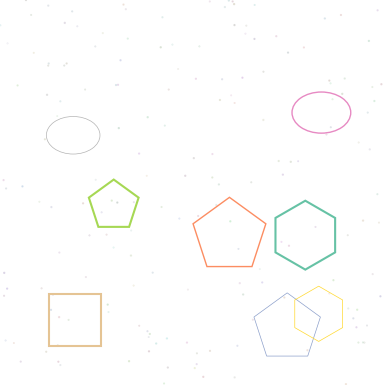[{"shape": "hexagon", "thickness": 1.5, "radius": 0.45, "center": [0.793, 0.389]}, {"shape": "pentagon", "thickness": 1, "radius": 0.5, "center": [0.596, 0.388]}, {"shape": "pentagon", "thickness": 0.5, "radius": 0.45, "center": [0.746, 0.149]}, {"shape": "oval", "thickness": 1, "radius": 0.38, "center": [0.835, 0.708]}, {"shape": "pentagon", "thickness": 1.5, "radius": 0.34, "center": [0.295, 0.466]}, {"shape": "hexagon", "thickness": 0.5, "radius": 0.36, "center": [0.828, 0.185]}, {"shape": "square", "thickness": 1.5, "radius": 0.34, "center": [0.195, 0.169]}, {"shape": "oval", "thickness": 0.5, "radius": 0.35, "center": [0.19, 0.649]}]